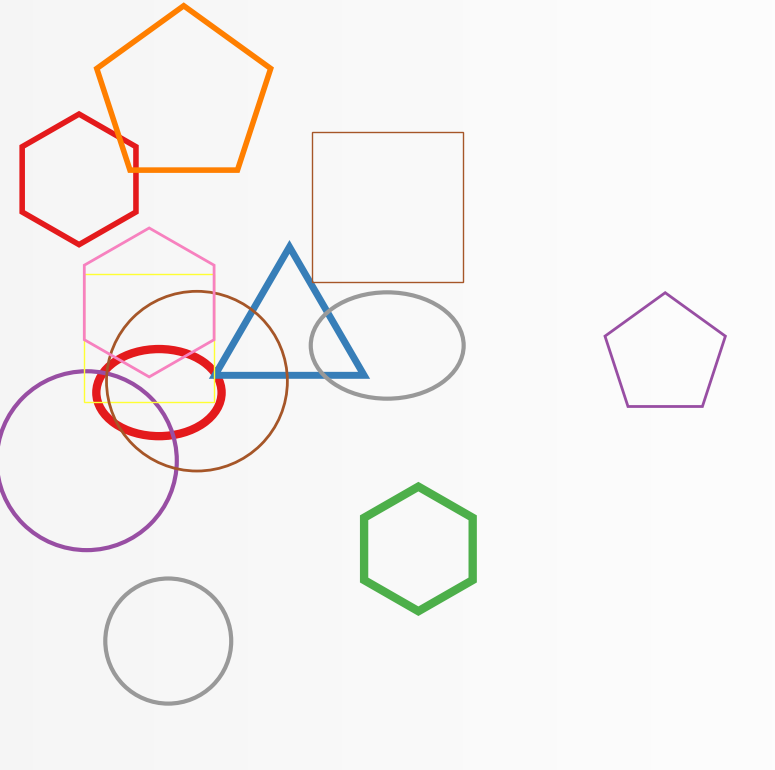[{"shape": "oval", "thickness": 3, "radius": 0.4, "center": [0.205, 0.49]}, {"shape": "hexagon", "thickness": 2, "radius": 0.42, "center": [0.102, 0.767]}, {"shape": "triangle", "thickness": 2.5, "radius": 0.56, "center": [0.374, 0.568]}, {"shape": "hexagon", "thickness": 3, "radius": 0.4, "center": [0.54, 0.287]}, {"shape": "circle", "thickness": 1.5, "radius": 0.58, "center": [0.112, 0.402]}, {"shape": "pentagon", "thickness": 1, "radius": 0.41, "center": [0.858, 0.538]}, {"shape": "pentagon", "thickness": 2, "radius": 0.59, "center": [0.237, 0.875]}, {"shape": "square", "thickness": 0.5, "radius": 0.42, "center": [0.192, 0.561]}, {"shape": "square", "thickness": 0.5, "radius": 0.49, "center": [0.5, 0.731]}, {"shape": "circle", "thickness": 1, "radius": 0.58, "center": [0.254, 0.505]}, {"shape": "hexagon", "thickness": 1, "radius": 0.48, "center": [0.192, 0.607]}, {"shape": "oval", "thickness": 1.5, "radius": 0.49, "center": [0.5, 0.551]}, {"shape": "circle", "thickness": 1.5, "radius": 0.41, "center": [0.217, 0.167]}]